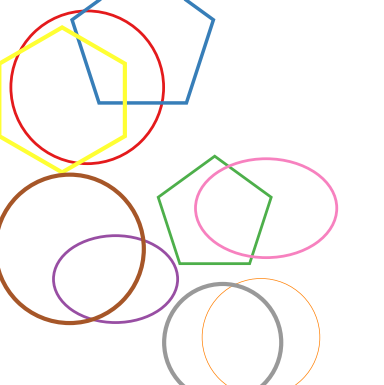[{"shape": "circle", "thickness": 2, "radius": 0.99, "center": [0.227, 0.773]}, {"shape": "pentagon", "thickness": 2.5, "radius": 0.97, "center": [0.371, 0.889]}, {"shape": "pentagon", "thickness": 2, "radius": 0.77, "center": [0.558, 0.44]}, {"shape": "oval", "thickness": 2, "radius": 0.81, "center": [0.3, 0.275]}, {"shape": "circle", "thickness": 0.5, "radius": 0.76, "center": [0.678, 0.124]}, {"shape": "hexagon", "thickness": 3, "radius": 0.94, "center": [0.161, 0.741]}, {"shape": "circle", "thickness": 3, "radius": 0.96, "center": [0.181, 0.354]}, {"shape": "oval", "thickness": 2, "radius": 0.92, "center": [0.691, 0.459]}, {"shape": "circle", "thickness": 3, "radius": 0.76, "center": [0.578, 0.11]}]